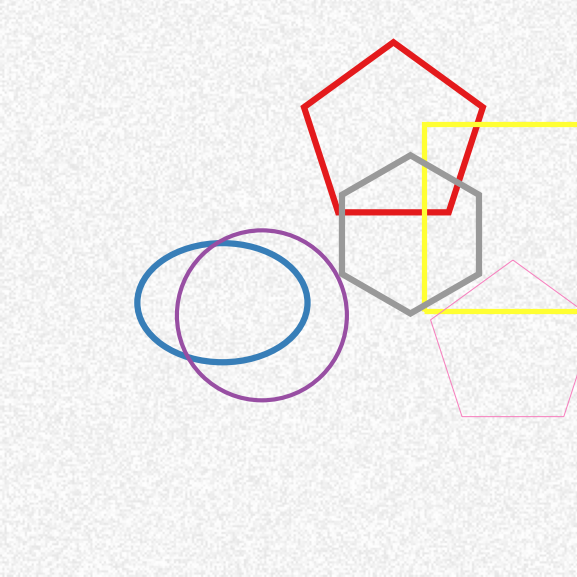[{"shape": "pentagon", "thickness": 3, "radius": 0.81, "center": [0.681, 0.763]}, {"shape": "oval", "thickness": 3, "radius": 0.74, "center": [0.385, 0.475]}, {"shape": "circle", "thickness": 2, "radius": 0.74, "center": [0.454, 0.453]}, {"shape": "square", "thickness": 2.5, "radius": 0.81, "center": [0.897, 0.623]}, {"shape": "pentagon", "thickness": 0.5, "radius": 0.75, "center": [0.888, 0.399]}, {"shape": "hexagon", "thickness": 3, "radius": 0.68, "center": [0.711, 0.593]}]